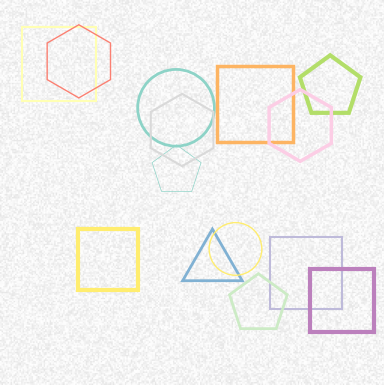[{"shape": "pentagon", "thickness": 0.5, "radius": 0.33, "center": [0.459, 0.557]}, {"shape": "circle", "thickness": 2, "radius": 0.5, "center": [0.457, 0.72]}, {"shape": "square", "thickness": 1.5, "radius": 0.48, "center": [0.153, 0.834]}, {"shape": "square", "thickness": 1.5, "radius": 0.47, "center": [0.794, 0.29]}, {"shape": "hexagon", "thickness": 1, "radius": 0.47, "center": [0.205, 0.841]}, {"shape": "triangle", "thickness": 2, "radius": 0.45, "center": [0.552, 0.316]}, {"shape": "square", "thickness": 2.5, "radius": 0.5, "center": [0.663, 0.73]}, {"shape": "pentagon", "thickness": 3, "radius": 0.41, "center": [0.858, 0.774]}, {"shape": "hexagon", "thickness": 2.5, "radius": 0.47, "center": [0.78, 0.674]}, {"shape": "hexagon", "thickness": 1.5, "radius": 0.47, "center": [0.473, 0.662]}, {"shape": "square", "thickness": 3, "radius": 0.41, "center": [0.888, 0.22]}, {"shape": "pentagon", "thickness": 2, "radius": 0.39, "center": [0.671, 0.21]}, {"shape": "circle", "thickness": 1, "radius": 0.34, "center": [0.612, 0.353]}, {"shape": "square", "thickness": 3, "radius": 0.39, "center": [0.281, 0.326]}]